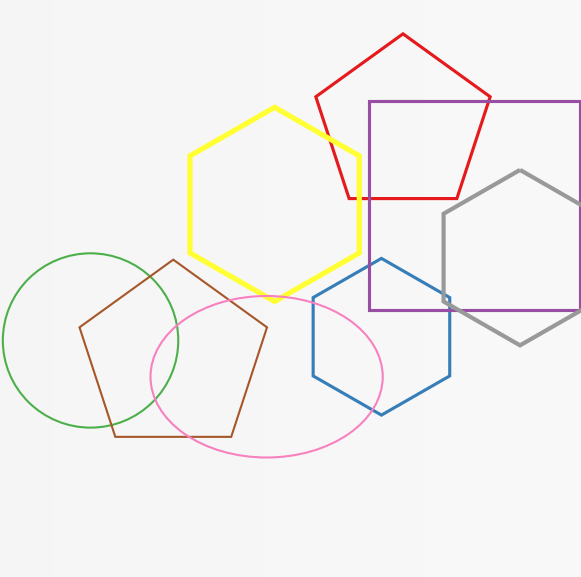[{"shape": "pentagon", "thickness": 1.5, "radius": 0.79, "center": [0.693, 0.783]}, {"shape": "hexagon", "thickness": 1.5, "radius": 0.68, "center": [0.656, 0.416]}, {"shape": "circle", "thickness": 1, "radius": 0.75, "center": [0.156, 0.41]}, {"shape": "square", "thickness": 1.5, "radius": 0.91, "center": [0.816, 0.643]}, {"shape": "hexagon", "thickness": 2.5, "radius": 0.84, "center": [0.473, 0.645]}, {"shape": "pentagon", "thickness": 1, "radius": 0.85, "center": [0.298, 0.38]}, {"shape": "oval", "thickness": 1, "radius": 1.0, "center": [0.459, 0.347]}, {"shape": "hexagon", "thickness": 2, "radius": 0.76, "center": [0.895, 0.553]}]